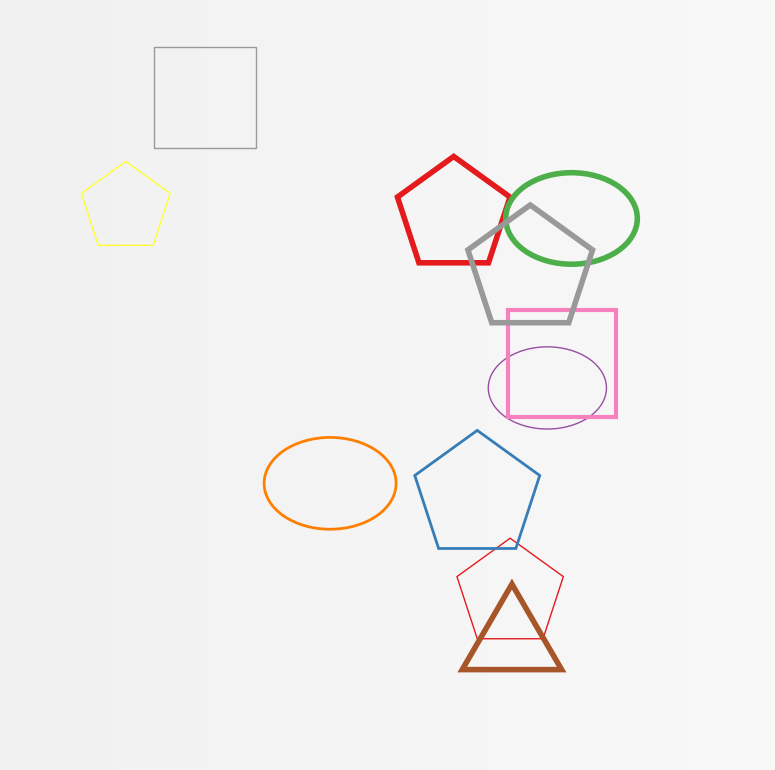[{"shape": "pentagon", "thickness": 0.5, "radius": 0.36, "center": [0.658, 0.229]}, {"shape": "pentagon", "thickness": 2, "radius": 0.38, "center": [0.585, 0.72]}, {"shape": "pentagon", "thickness": 1, "radius": 0.42, "center": [0.616, 0.356]}, {"shape": "oval", "thickness": 2, "radius": 0.42, "center": [0.737, 0.716]}, {"shape": "oval", "thickness": 0.5, "radius": 0.38, "center": [0.706, 0.496]}, {"shape": "oval", "thickness": 1, "radius": 0.43, "center": [0.426, 0.372]}, {"shape": "pentagon", "thickness": 0.5, "radius": 0.3, "center": [0.162, 0.73]}, {"shape": "triangle", "thickness": 2, "radius": 0.37, "center": [0.661, 0.167]}, {"shape": "square", "thickness": 1.5, "radius": 0.35, "center": [0.725, 0.528]}, {"shape": "square", "thickness": 0.5, "radius": 0.33, "center": [0.265, 0.874]}, {"shape": "pentagon", "thickness": 2, "radius": 0.42, "center": [0.684, 0.649]}]